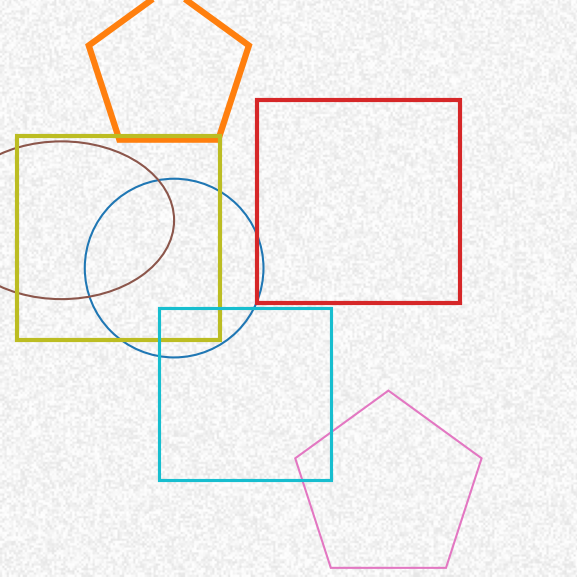[{"shape": "circle", "thickness": 1, "radius": 0.77, "center": [0.302, 0.535]}, {"shape": "pentagon", "thickness": 3, "radius": 0.73, "center": [0.292, 0.875]}, {"shape": "square", "thickness": 2, "radius": 0.88, "center": [0.62, 0.65]}, {"shape": "oval", "thickness": 1, "radius": 0.98, "center": [0.106, 0.618]}, {"shape": "pentagon", "thickness": 1, "radius": 0.85, "center": [0.673, 0.153]}, {"shape": "square", "thickness": 2, "radius": 0.88, "center": [0.205, 0.587]}, {"shape": "square", "thickness": 1.5, "radius": 0.75, "center": [0.425, 0.317]}]